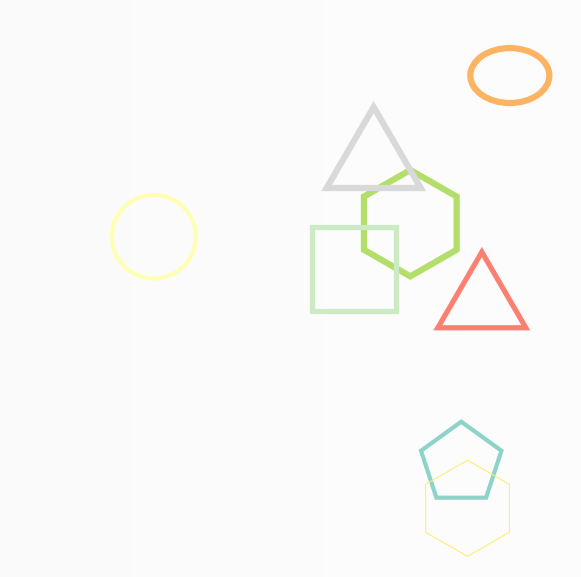[{"shape": "pentagon", "thickness": 2, "radius": 0.36, "center": [0.794, 0.196]}, {"shape": "circle", "thickness": 2, "radius": 0.36, "center": [0.265, 0.589]}, {"shape": "triangle", "thickness": 2.5, "radius": 0.44, "center": [0.829, 0.475]}, {"shape": "oval", "thickness": 3, "radius": 0.34, "center": [0.877, 0.868]}, {"shape": "hexagon", "thickness": 3, "radius": 0.46, "center": [0.706, 0.613]}, {"shape": "triangle", "thickness": 3, "radius": 0.47, "center": [0.643, 0.72]}, {"shape": "square", "thickness": 2.5, "radius": 0.36, "center": [0.609, 0.533]}, {"shape": "hexagon", "thickness": 0.5, "radius": 0.42, "center": [0.804, 0.119]}]